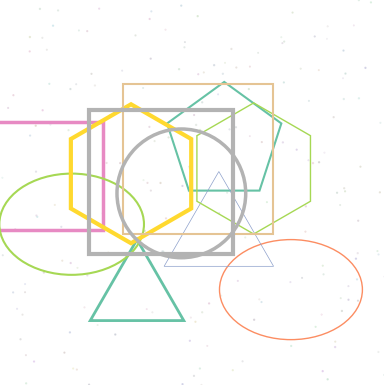[{"shape": "pentagon", "thickness": 1.5, "radius": 0.78, "center": [0.582, 0.631]}, {"shape": "triangle", "thickness": 2, "radius": 0.7, "center": [0.356, 0.237]}, {"shape": "oval", "thickness": 1, "radius": 0.93, "center": [0.756, 0.248]}, {"shape": "triangle", "thickness": 0.5, "radius": 0.82, "center": [0.568, 0.39]}, {"shape": "square", "thickness": 2.5, "radius": 0.7, "center": [0.126, 0.543]}, {"shape": "oval", "thickness": 1.5, "radius": 0.94, "center": [0.186, 0.418]}, {"shape": "hexagon", "thickness": 1, "radius": 0.85, "center": [0.659, 0.562]}, {"shape": "hexagon", "thickness": 3, "radius": 0.9, "center": [0.34, 0.549]}, {"shape": "square", "thickness": 1.5, "radius": 0.97, "center": [0.514, 0.588]}, {"shape": "square", "thickness": 3, "radius": 0.93, "center": [0.419, 0.527]}, {"shape": "circle", "thickness": 2.5, "radius": 0.84, "center": [0.471, 0.498]}]